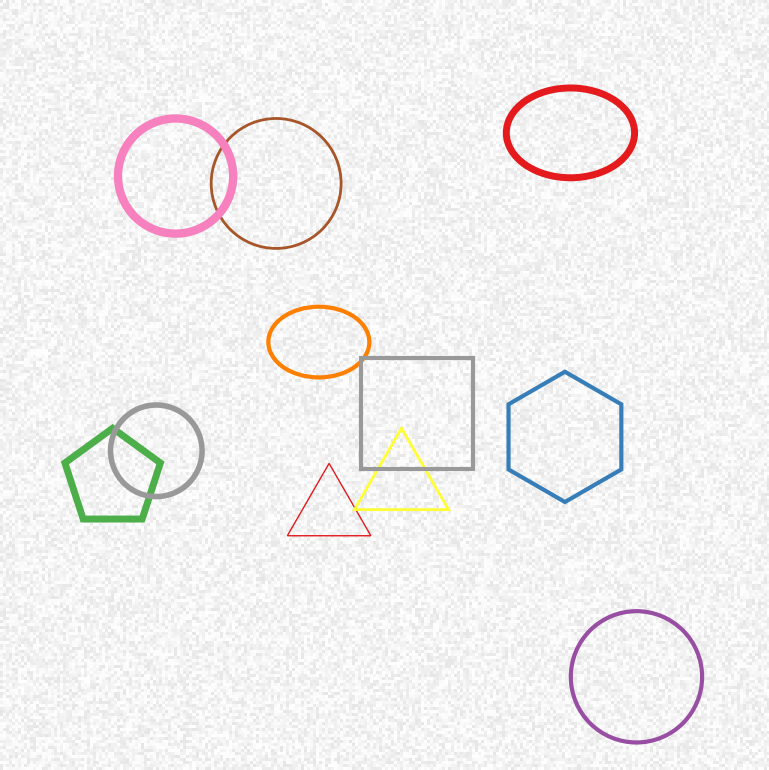[{"shape": "oval", "thickness": 2.5, "radius": 0.42, "center": [0.741, 0.827]}, {"shape": "triangle", "thickness": 0.5, "radius": 0.31, "center": [0.427, 0.336]}, {"shape": "hexagon", "thickness": 1.5, "radius": 0.42, "center": [0.734, 0.433]}, {"shape": "pentagon", "thickness": 2.5, "radius": 0.33, "center": [0.146, 0.379]}, {"shape": "circle", "thickness": 1.5, "radius": 0.43, "center": [0.827, 0.121]}, {"shape": "oval", "thickness": 1.5, "radius": 0.33, "center": [0.414, 0.556]}, {"shape": "triangle", "thickness": 1, "radius": 0.35, "center": [0.521, 0.373]}, {"shape": "circle", "thickness": 1, "radius": 0.42, "center": [0.359, 0.762]}, {"shape": "circle", "thickness": 3, "radius": 0.37, "center": [0.228, 0.771]}, {"shape": "circle", "thickness": 2, "radius": 0.3, "center": [0.203, 0.415]}, {"shape": "square", "thickness": 1.5, "radius": 0.36, "center": [0.541, 0.463]}]